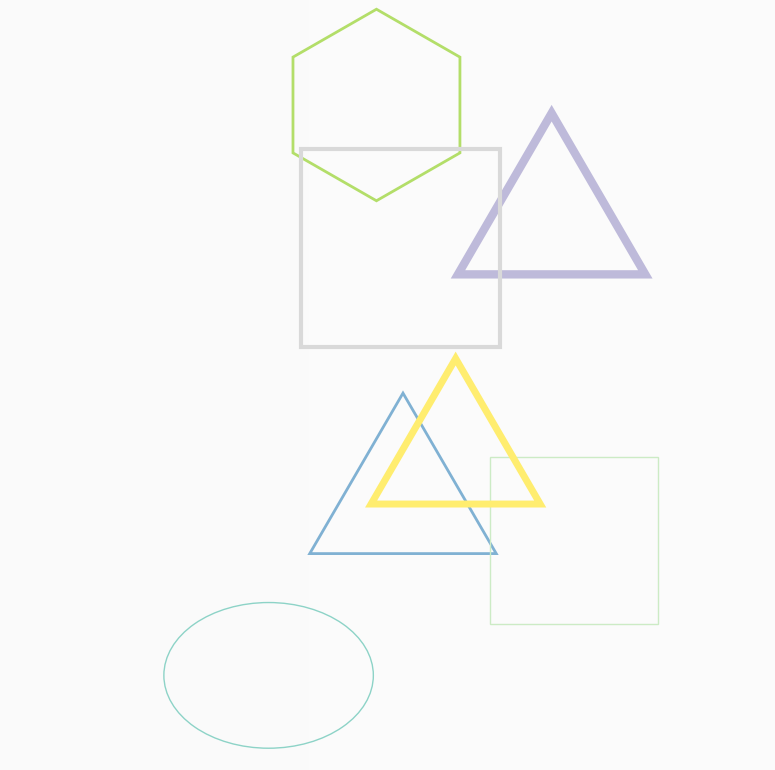[{"shape": "oval", "thickness": 0.5, "radius": 0.68, "center": [0.347, 0.123]}, {"shape": "triangle", "thickness": 3, "radius": 0.7, "center": [0.712, 0.713]}, {"shape": "triangle", "thickness": 1, "radius": 0.69, "center": [0.52, 0.351]}, {"shape": "hexagon", "thickness": 1, "radius": 0.62, "center": [0.486, 0.864]}, {"shape": "square", "thickness": 1.5, "radius": 0.64, "center": [0.517, 0.678]}, {"shape": "square", "thickness": 0.5, "radius": 0.54, "center": [0.74, 0.298]}, {"shape": "triangle", "thickness": 2.5, "radius": 0.63, "center": [0.588, 0.408]}]